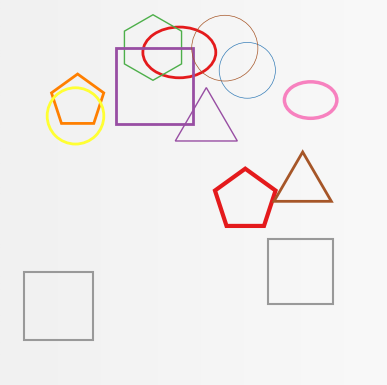[{"shape": "oval", "thickness": 2, "radius": 0.47, "center": [0.463, 0.864]}, {"shape": "pentagon", "thickness": 3, "radius": 0.41, "center": [0.633, 0.48]}, {"shape": "circle", "thickness": 0.5, "radius": 0.36, "center": [0.638, 0.817]}, {"shape": "hexagon", "thickness": 1, "radius": 0.43, "center": [0.395, 0.877]}, {"shape": "square", "thickness": 2, "radius": 0.49, "center": [0.399, 0.776]}, {"shape": "triangle", "thickness": 1, "radius": 0.46, "center": [0.532, 0.68]}, {"shape": "pentagon", "thickness": 2, "radius": 0.35, "center": [0.2, 0.737]}, {"shape": "circle", "thickness": 2, "radius": 0.37, "center": [0.195, 0.699]}, {"shape": "circle", "thickness": 0.5, "radius": 0.43, "center": [0.58, 0.875]}, {"shape": "triangle", "thickness": 2, "radius": 0.43, "center": [0.781, 0.52]}, {"shape": "oval", "thickness": 2.5, "radius": 0.34, "center": [0.802, 0.74]}, {"shape": "square", "thickness": 1.5, "radius": 0.44, "center": [0.151, 0.205]}, {"shape": "square", "thickness": 1.5, "radius": 0.42, "center": [0.775, 0.295]}]